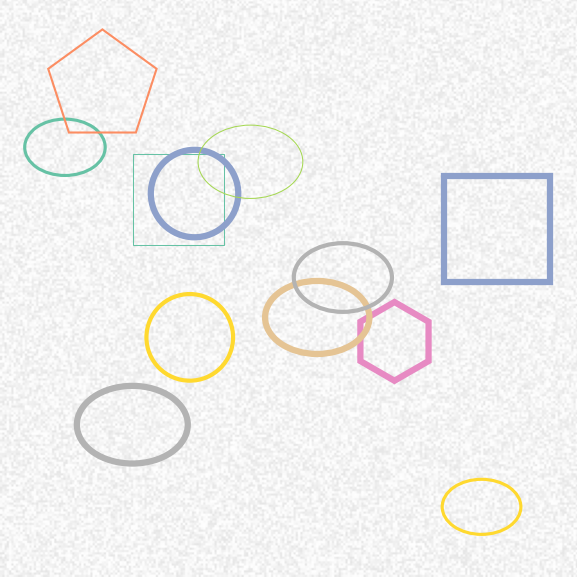[{"shape": "oval", "thickness": 1.5, "radius": 0.35, "center": [0.112, 0.744]}, {"shape": "square", "thickness": 0.5, "radius": 0.39, "center": [0.309, 0.653]}, {"shape": "pentagon", "thickness": 1, "radius": 0.49, "center": [0.177, 0.85]}, {"shape": "circle", "thickness": 3, "radius": 0.38, "center": [0.337, 0.664]}, {"shape": "square", "thickness": 3, "radius": 0.46, "center": [0.86, 0.603]}, {"shape": "hexagon", "thickness": 3, "radius": 0.34, "center": [0.683, 0.408]}, {"shape": "oval", "thickness": 0.5, "radius": 0.45, "center": [0.434, 0.719]}, {"shape": "oval", "thickness": 1.5, "radius": 0.34, "center": [0.834, 0.121]}, {"shape": "circle", "thickness": 2, "radius": 0.38, "center": [0.329, 0.415]}, {"shape": "oval", "thickness": 3, "radius": 0.45, "center": [0.549, 0.449]}, {"shape": "oval", "thickness": 3, "radius": 0.48, "center": [0.229, 0.264]}, {"shape": "oval", "thickness": 2, "radius": 0.42, "center": [0.594, 0.519]}]